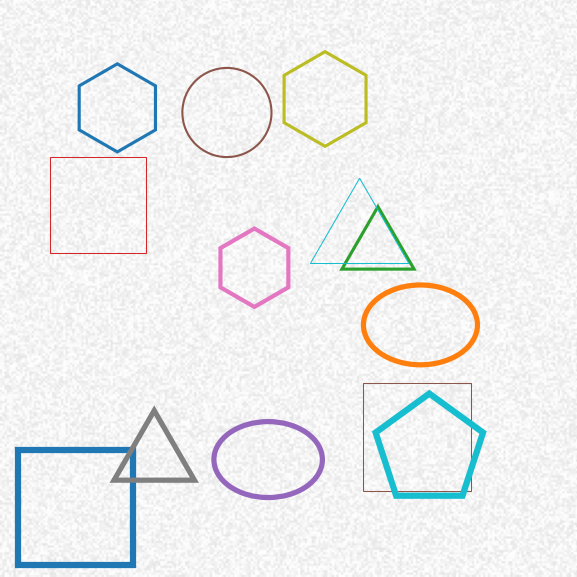[{"shape": "square", "thickness": 3, "radius": 0.5, "center": [0.13, 0.12]}, {"shape": "hexagon", "thickness": 1.5, "radius": 0.38, "center": [0.203, 0.812]}, {"shape": "oval", "thickness": 2.5, "radius": 0.49, "center": [0.728, 0.437]}, {"shape": "triangle", "thickness": 1.5, "radius": 0.36, "center": [0.654, 0.569]}, {"shape": "square", "thickness": 0.5, "radius": 0.42, "center": [0.169, 0.643]}, {"shape": "oval", "thickness": 2.5, "radius": 0.47, "center": [0.464, 0.203]}, {"shape": "circle", "thickness": 1, "radius": 0.39, "center": [0.393, 0.804]}, {"shape": "square", "thickness": 0.5, "radius": 0.47, "center": [0.722, 0.242]}, {"shape": "hexagon", "thickness": 2, "radius": 0.34, "center": [0.441, 0.536]}, {"shape": "triangle", "thickness": 2.5, "radius": 0.4, "center": [0.267, 0.208]}, {"shape": "hexagon", "thickness": 1.5, "radius": 0.41, "center": [0.563, 0.828]}, {"shape": "pentagon", "thickness": 3, "radius": 0.49, "center": [0.743, 0.22]}, {"shape": "triangle", "thickness": 0.5, "radius": 0.49, "center": [0.623, 0.592]}]